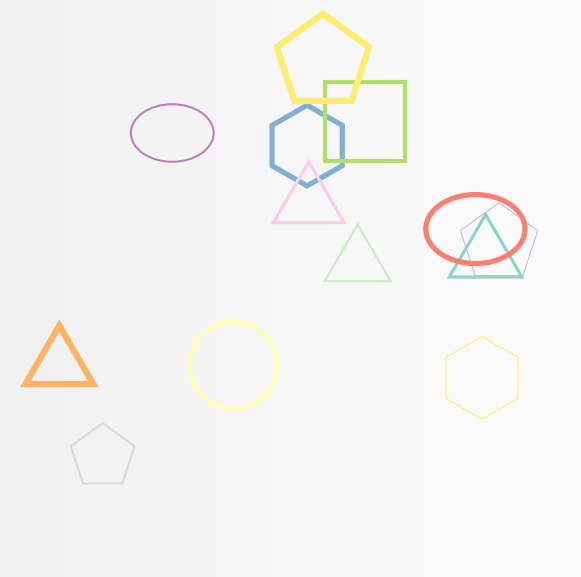[{"shape": "triangle", "thickness": 1.5, "radius": 0.36, "center": [0.835, 0.556]}, {"shape": "circle", "thickness": 2, "radius": 0.38, "center": [0.402, 0.367]}, {"shape": "pentagon", "thickness": 0.5, "radius": 0.35, "center": [0.859, 0.578]}, {"shape": "oval", "thickness": 2.5, "radius": 0.43, "center": [0.818, 0.603]}, {"shape": "hexagon", "thickness": 2.5, "radius": 0.35, "center": [0.528, 0.747]}, {"shape": "triangle", "thickness": 3, "radius": 0.34, "center": [0.102, 0.368]}, {"shape": "square", "thickness": 2, "radius": 0.34, "center": [0.628, 0.789]}, {"shape": "triangle", "thickness": 1.5, "radius": 0.35, "center": [0.531, 0.649]}, {"shape": "pentagon", "thickness": 1, "radius": 0.29, "center": [0.177, 0.209]}, {"shape": "oval", "thickness": 1, "radius": 0.36, "center": [0.296, 0.769]}, {"shape": "triangle", "thickness": 1, "radius": 0.33, "center": [0.615, 0.545]}, {"shape": "hexagon", "thickness": 0.5, "radius": 0.36, "center": [0.829, 0.345]}, {"shape": "pentagon", "thickness": 3, "radius": 0.42, "center": [0.556, 0.892]}]